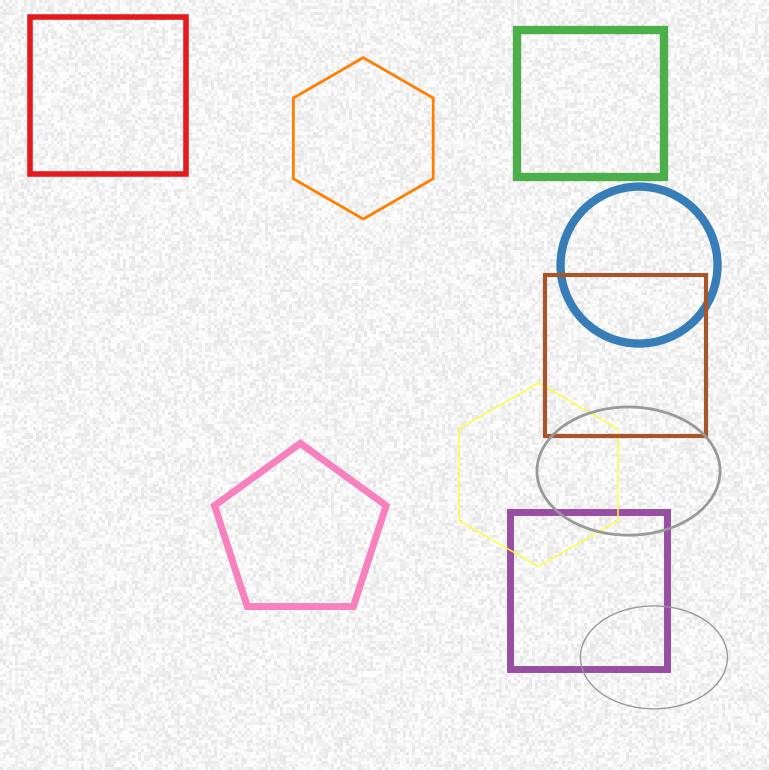[{"shape": "square", "thickness": 2, "radius": 0.51, "center": [0.14, 0.876]}, {"shape": "circle", "thickness": 3, "radius": 0.51, "center": [0.83, 0.656]}, {"shape": "square", "thickness": 3, "radius": 0.48, "center": [0.767, 0.865]}, {"shape": "square", "thickness": 2.5, "radius": 0.51, "center": [0.764, 0.233]}, {"shape": "hexagon", "thickness": 1, "radius": 0.52, "center": [0.472, 0.82]}, {"shape": "hexagon", "thickness": 0.5, "radius": 0.6, "center": [0.699, 0.383]}, {"shape": "square", "thickness": 1.5, "radius": 0.52, "center": [0.813, 0.539]}, {"shape": "pentagon", "thickness": 2.5, "radius": 0.59, "center": [0.39, 0.307]}, {"shape": "oval", "thickness": 0.5, "radius": 0.48, "center": [0.849, 0.146]}, {"shape": "oval", "thickness": 1, "radius": 0.59, "center": [0.816, 0.388]}]